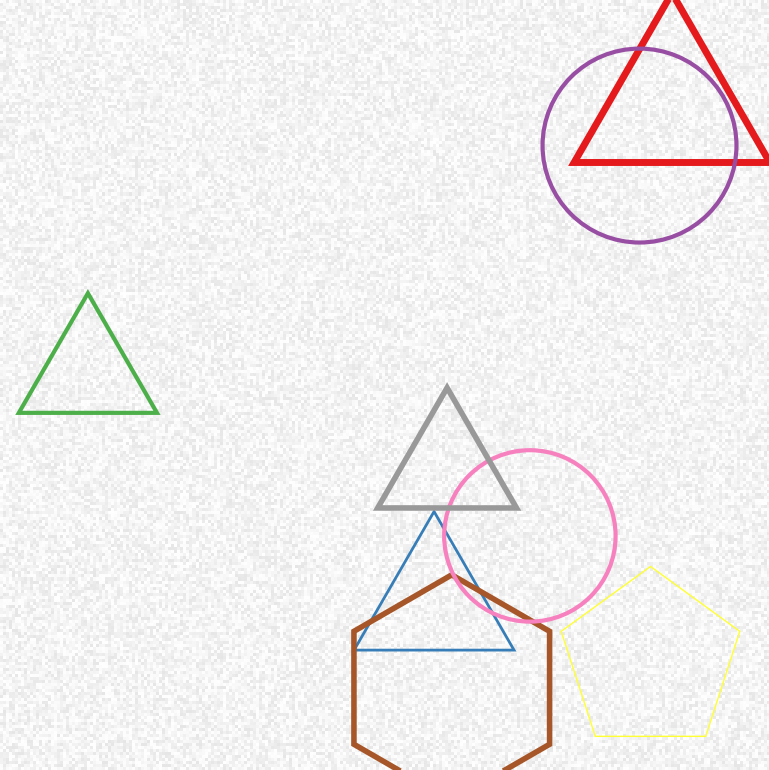[{"shape": "triangle", "thickness": 2.5, "radius": 0.73, "center": [0.873, 0.862]}, {"shape": "triangle", "thickness": 1, "radius": 0.6, "center": [0.564, 0.216]}, {"shape": "triangle", "thickness": 1.5, "radius": 0.52, "center": [0.114, 0.516]}, {"shape": "circle", "thickness": 1.5, "radius": 0.63, "center": [0.831, 0.811]}, {"shape": "pentagon", "thickness": 0.5, "radius": 0.61, "center": [0.845, 0.142]}, {"shape": "hexagon", "thickness": 2, "radius": 0.73, "center": [0.587, 0.107]}, {"shape": "circle", "thickness": 1.5, "radius": 0.56, "center": [0.688, 0.304]}, {"shape": "triangle", "thickness": 2, "radius": 0.52, "center": [0.581, 0.392]}]